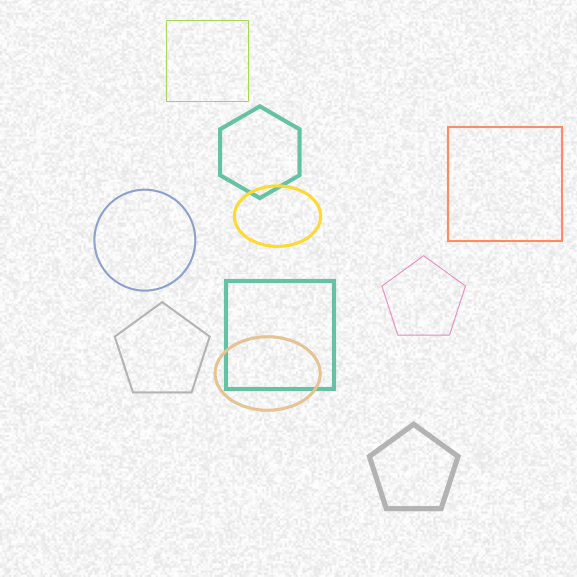[{"shape": "square", "thickness": 2, "radius": 0.47, "center": [0.484, 0.419]}, {"shape": "hexagon", "thickness": 2, "radius": 0.4, "center": [0.45, 0.736]}, {"shape": "square", "thickness": 1, "radius": 0.49, "center": [0.874, 0.681]}, {"shape": "circle", "thickness": 1, "radius": 0.44, "center": [0.251, 0.583]}, {"shape": "pentagon", "thickness": 0.5, "radius": 0.38, "center": [0.734, 0.48]}, {"shape": "square", "thickness": 0.5, "radius": 0.35, "center": [0.359, 0.894]}, {"shape": "oval", "thickness": 1.5, "radius": 0.37, "center": [0.481, 0.625]}, {"shape": "oval", "thickness": 1.5, "radius": 0.46, "center": [0.463, 0.352]}, {"shape": "pentagon", "thickness": 1, "radius": 0.43, "center": [0.281, 0.39]}, {"shape": "pentagon", "thickness": 2.5, "radius": 0.4, "center": [0.716, 0.184]}]